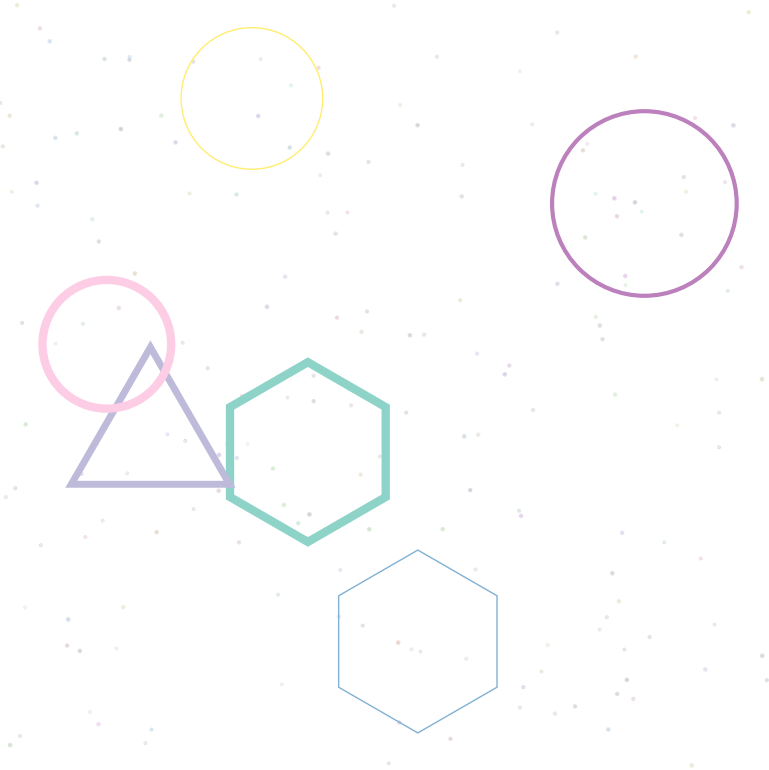[{"shape": "hexagon", "thickness": 3, "radius": 0.58, "center": [0.4, 0.413]}, {"shape": "triangle", "thickness": 2.5, "radius": 0.59, "center": [0.195, 0.43]}, {"shape": "hexagon", "thickness": 0.5, "radius": 0.59, "center": [0.543, 0.167]}, {"shape": "circle", "thickness": 3, "radius": 0.42, "center": [0.139, 0.553]}, {"shape": "circle", "thickness": 1.5, "radius": 0.6, "center": [0.837, 0.736]}, {"shape": "circle", "thickness": 0.5, "radius": 0.46, "center": [0.327, 0.872]}]